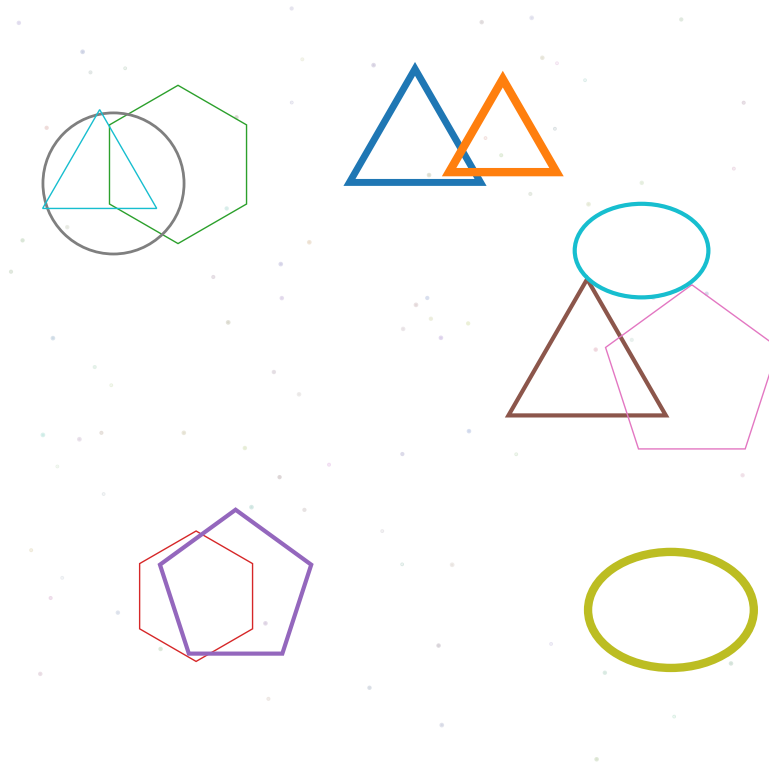[{"shape": "triangle", "thickness": 2.5, "radius": 0.49, "center": [0.539, 0.812]}, {"shape": "triangle", "thickness": 3, "radius": 0.4, "center": [0.653, 0.817]}, {"shape": "hexagon", "thickness": 0.5, "radius": 0.51, "center": [0.231, 0.786]}, {"shape": "hexagon", "thickness": 0.5, "radius": 0.42, "center": [0.255, 0.226]}, {"shape": "pentagon", "thickness": 1.5, "radius": 0.52, "center": [0.306, 0.235]}, {"shape": "triangle", "thickness": 1.5, "radius": 0.59, "center": [0.763, 0.52]}, {"shape": "pentagon", "thickness": 0.5, "radius": 0.59, "center": [0.899, 0.512]}, {"shape": "circle", "thickness": 1, "radius": 0.46, "center": [0.147, 0.762]}, {"shape": "oval", "thickness": 3, "radius": 0.54, "center": [0.871, 0.208]}, {"shape": "oval", "thickness": 1.5, "radius": 0.43, "center": [0.833, 0.675]}, {"shape": "triangle", "thickness": 0.5, "radius": 0.43, "center": [0.129, 0.772]}]